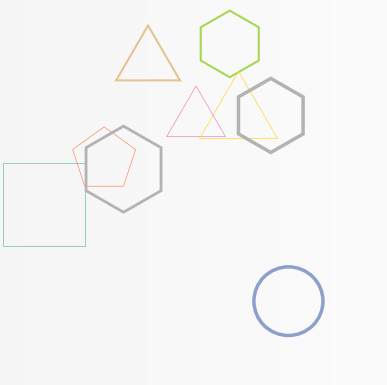[{"shape": "square", "thickness": 0.5, "radius": 0.54, "center": [0.114, 0.468]}, {"shape": "pentagon", "thickness": 0.5, "radius": 0.43, "center": [0.269, 0.585]}, {"shape": "circle", "thickness": 2.5, "radius": 0.45, "center": [0.744, 0.218]}, {"shape": "triangle", "thickness": 0.5, "radius": 0.44, "center": [0.506, 0.689]}, {"shape": "hexagon", "thickness": 1.5, "radius": 0.43, "center": [0.593, 0.886]}, {"shape": "triangle", "thickness": 0.5, "radius": 0.58, "center": [0.616, 0.698]}, {"shape": "triangle", "thickness": 1.5, "radius": 0.48, "center": [0.382, 0.839]}, {"shape": "hexagon", "thickness": 2, "radius": 0.56, "center": [0.319, 0.561]}, {"shape": "hexagon", "thickness": 2.5, "radius": 0.48, "center": [0.699, 0.7]}]